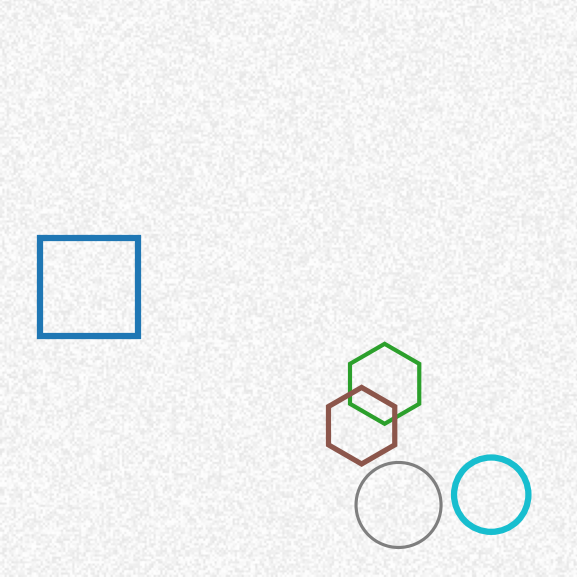[{"shape": "square", "thickness": 3, "radius": 0.43, "center": [0.154, 0.502]}, {"shape": "hexagon", "thickness": 2, "radius": 0.35, "center": [0.666, 0.335]}, {"shape": "hexagon", "thickness": 2.5, "radius": 0.33, "center": [0.626, 0.262]}, {"shape": "circle", "thickness": 1.5, "radius": 0.37, "center": [0.69, 0.125]}, {"shape": "circle", "thickness": 3, "radius": 0.32, "center": [0.851, 0.143]}]